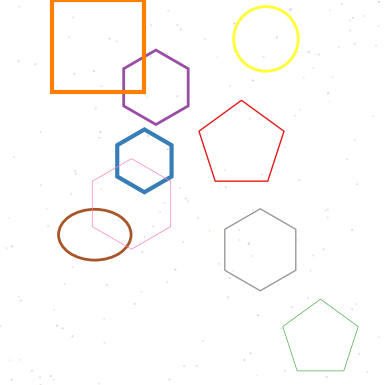[{"shape": "pentagon", "thickness": 1, "radius": 0.58, "center": [0.627, 0.623]}, {"shape": "hexagon", "thickness": 3, "radius": 0.41, "center": [0.375, 0.582]}, {"shape": "pentagon", "thickness": 0.5, "radius": 0.51, "center": [0.832, 0.12]}, {"shape": "hexagon", "thickness": 2, "radius": 0.48, "center": [0.405, 0.773]}, {"shape": "square", "thickness": 3, "radius": 0.6, "center": [0.255, 0.88]}, {"shape": "circle", "thickness": 2, "radius": 0.42, "center": [0.691, 0.899]}, {"shape": "oval", "thickness": 2, "radius": 0.47, "center": [0.246, 0.39]}, {"shape": "hexagon", "thickness": 0.5, "radius": 0.59, "center": [0.342, 0.47]}, {"shape": "hexagon", "thickness": 1, "radius": 0.53, "center": [0.676, 0.351]}]